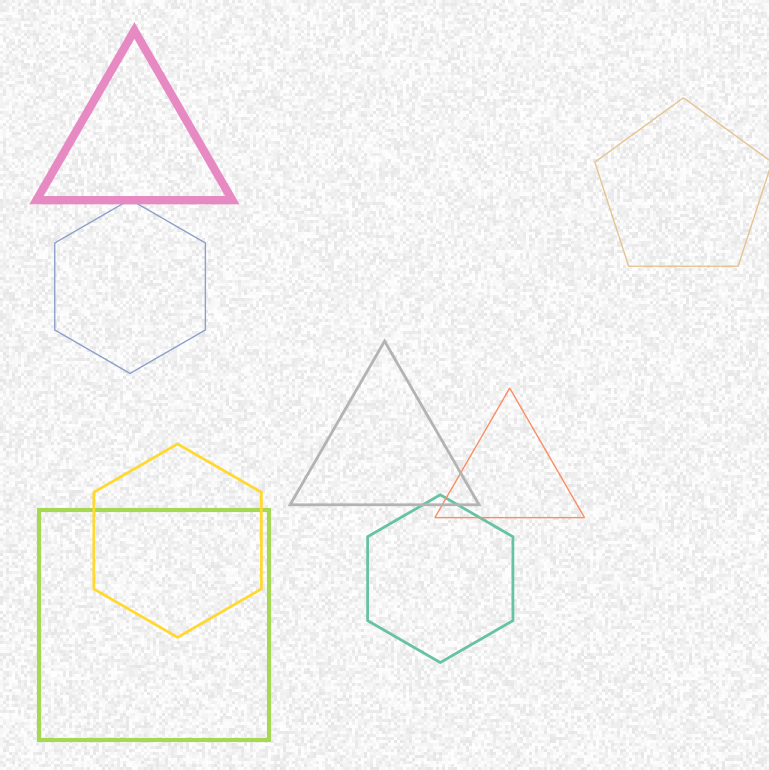[{"shape": "hexagon", "thickness": 1, "radius": 0.54, "center": [0.572, 0.248]}, {"shape": "triangle", "thickness": 0.5, "radius": 0.56, "center": [0.662, 0.384]}, {"shape": "hexagon", "thickness": 0.5, "radius": 0.56, "center": [0.169, 0.628]}, {"shape": "triangle", "thickness": 3, "radius": 0.73, "center": [0.175, 0.813]}, {"shape": "square", "thickness": 1.5, "radius": 0.75, "center": [0.2, 0.189]}, {"shape": "hexagon", "thickness": 1, "radius": 0.63, "center": [0.231, 0.298]}, {"shape": "pentagon", "thickness": 0.5, "radius": 0.6, "center": [0.888, 0.752]}, {"shape": "triangle", "thickness": 1, "radius": 0.71, "center": [0.499, 0.415]}]